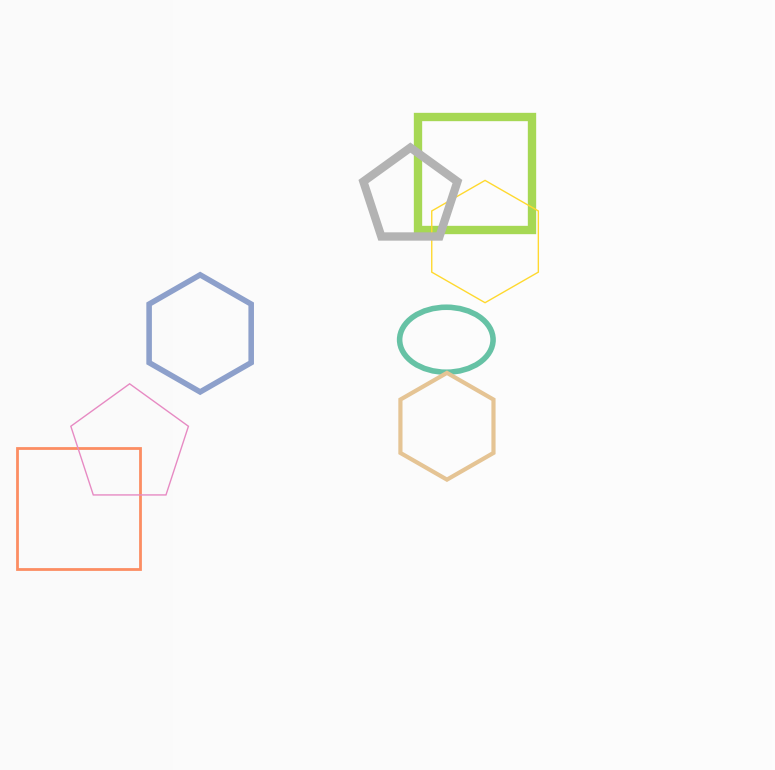[{"shape": "oval", "thickness": 2, "radius": 0.3, "center": [0.576, 0.559]}, {"shape": "square", "thickness": 1, "radius": 0.4, "center": [0.101, 0.34]}, {"shape": "hexagon", "thickness": 2, "radius": 0.38, "center": [0.258, 0.567]}, {"shape": "pentagon", "thickness": 0.5, "radius": 0.4, "center": [0.167, 0.422]}, {"shape": "square", "thickness": 3, "radius": 0.37, "center": [0.613, 0.775]}, {"shape": "hexagon", "thickness": 0.5, "radius": 0.4, "center": [0.626, 0.686]}, {"shape": "hexagon", "thickness": 1.5, "radius": 0.35, "center": [0.577, 0.446]}, {"shape": "pentagon", "thickness": 3, "radius": 0.32, "center": [0.53, 0.744]}]